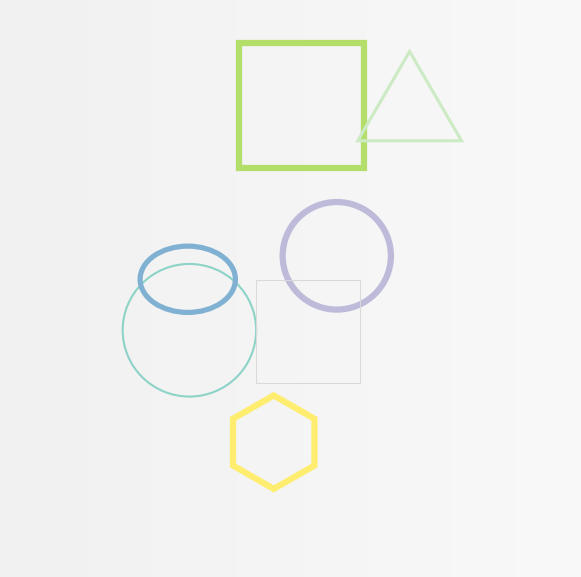[{"shape": "circle", "thickness": 1, "radius": 0.57, "center": [0.326, 0.427]}, {"shape": "circle", "thickness": 3, "radius": 0.47, "center": [0.579, 0.556]}, {"shape": "oval", "thickness": 2.5, "radius": 0.41, "center": [0.323, 0.516]}, {"shape": "square", "thickness": 3, "radius": 0.54, "center": [0.519, 0.816]}, {"shape": "square", "thickness": 0.5, "radius": 0.45, "center": [0.53, 0.426]}, {"shape": "triangle", "thickness": 1.5, "radius": 0.52, "center": [0.705, 0.807]}, {"shape": "hexagon", "thickness": 3, "radius": 0.4, "center": [0.471, 0.233]}]